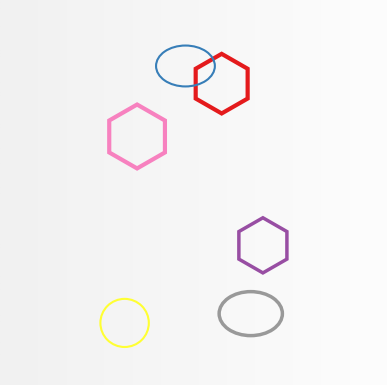[{"shape": "hexagon", "thickness": 3, "radius": 0.39, "center": [0.572, 0.783]}, {"shape": "oval", "thickness": 1.5, "radius": 0.38, "center": [0.479, 0.829]}, {"shape": "hexagon", "thickness": 2.5, "radius": 0.36, "center": [0.678, 0.363]}, {"shape": "circle", "thickness": 1.5, "radius": 0.31, "center": [0.322, 0.161]}, {"shape": "hexagon", "thickness": 3, "radius": 0.41, "center": [0.354, 0.646]}, {"shape": "oval", "thickness": 2.5, "radius": 0.41, "center": [0.647, 0.185]}]